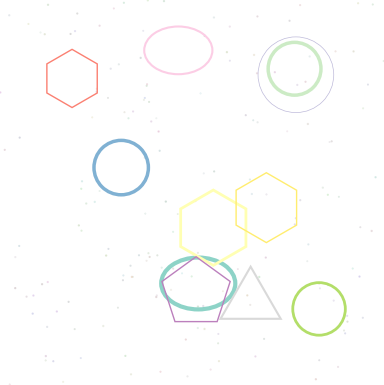[{"shape": "oval", "thickness": 3, "radius": 0.48, "center": [0.515, 0.264]}, {"shape": "hexagon", "thickness": 2, "radius": 0.49, "center": [0.554, 0.409]}, {"shape": "circle", "thickness": 0.5, "radius": 0.49, "center": [0.769, 0.806]}, {"shape": "hexagon", "thickness": 1, "radius": 0.38, "center": [0.187, 0.796]}, {"shape": "circle", "thickness": 2.5, "radius": 0.35, "center": [0.315, 0.565]}, {"shape": "circle", "thickness": 2, "radius": 0.34, "center": [0.829, 0.198]}, {"shape": "oval", "thickness": 1.5, "radius": 0.44, "center": [0.463, 0.869]}, {"shape": "triangle", "thickness": 1.5, "radius": 0.45, "center": [0.651, 0.217]}, {"shape": "pentagon", "thickness": 1, "radius": 0.47, "center": [0.509, 0.24]}, {"shape": "circle", "thickness": 2.5, "radius": 0.34, "center": [0.765, 0.821]}, {"shape": "hexagon", "thickness": 1, "radius": 0.45, "center": [0.692, 0.461]}]